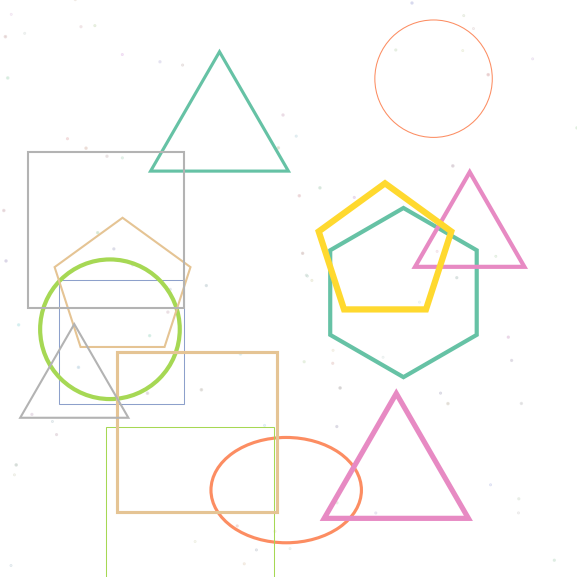[{"shape": "hexagon", "thickness": 2, "radius": 0.73, "center": [0.699, 0.493]}, {"shape": "triangle", "thickness": 1.5, "radius": 0.69, "center": [0.38, 0.772]}, {"shape": "oval", "thickness": 1.5, "radius": 0.65, "center": [0.496, 0.15]}, {"shape": "circle", "thickness": 0.5, "radius": 0.51, "center": [0.751, 0.863]}, {"shape": "square", "thickness": 0.5, "radius": 0.54, "center": [0.21, 0.407]}, {"shape": "triangle", "thickness": 2, "radius": 0.55, "center": [0.813, 0.592]}, {"shape": "triangle", "thickness": 2.5, "radius": 0.72, "center": [0.686, 0.174]}, {"shape": "circle", "thickness": 2, "radius": 0.6, "center": [0.19, 0.429]}, {"shape": "square", "thickness": 0.5, "radius": 0.73, "center": [0.329, 0.115]}, {"shape": "pentagon", "thickness": 3, "radius": 0.6, "center": [0.667, 0.561]}, {"shape": "pentagon", "thickness": 1, "radius": 0.62, "center": [0.212, 0.498]}, {"shape": "square", "thickness": 1.5, "radius": 0.69, "center": [0.341, 0.251]}, {"shape": "square", "thickness": 1, "radius": 0.68, "center": [0.184, 0.601]}, {"shape": "triangle", "thickness": 1, "radius": 0.54, "center": [0.129, 0.33]}]